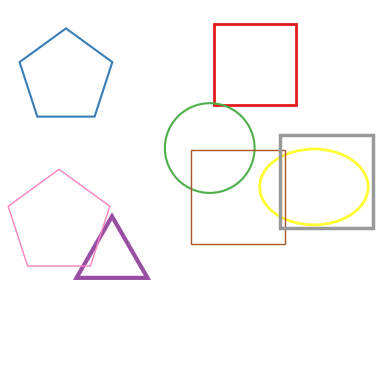[{"shape": "square", "thickness": 2, "radius": 0.53, "center": [0.663, 0.832]}, {"shape": "pentagon", "thickness": 1.5, "radius": 0.63, "center": [0.171, 0.8]}, {"shape": "circle", "thickness": 1.5, "radius": 0.58, "center": [0.545, 0.615]}, {"shape": "triangle", "thickness": 3, "radius": 0.53, "center": [0.291, 0.331]}, {"shape": "oval", "thickness": 2, "radius": 0.7, "center": [0.815, 0.514]}, {"shape": "square", "thickness": 1, "radius": 0.61, "center": [0.617, 0.489]}, {"shape": "pentagon", "thickness": 1, "radius": 0.69, "center": [0.153, 0.421]}, {"shape": "square", "thickness": 2.5, "radius": 0.61, "center": [0.848, 0.529]}]